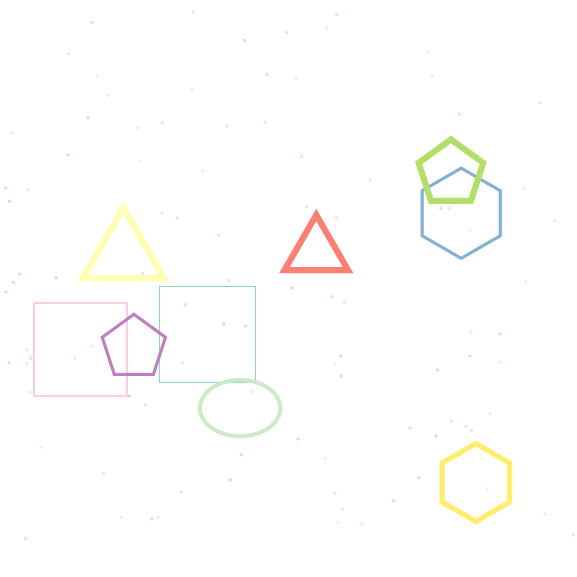[{"shape": "square", "thickness": 0.5, "radius": 0.42, "center": [0.359, 0.421]}, {"shape": "triangle", "thickness": 3, "radius": 0.4, "center": [0.214, 0.558]}, {"shape": "triangle", "thickness": 3, "radius": 0.32, "center": [0.548, 0.563]}, {"shape": "hexagon", "thickness": 1.5, "radius": 0.39, "center": [0.799, 0.63]}, {"shape": "pentagon", "thickness": 3, "radius": 0.29, "center": [0.781, 0.699]}, {"shape": "square", "thickness": 1, "radius": 0.4, "center": [0.139, 0.395]}, {"shape": "pentagon", "thickness": 1.5, "radius": 0.29, "center": [0.232, 0.397]}, {"shape": "oval", "thickness": 2, "radius": 0.35, "center": [0.416, 0.292]}, {"shape": "hexagon", "thickness": 2.5, "radius": 0.34, "center": [0.824, 0.164]}]